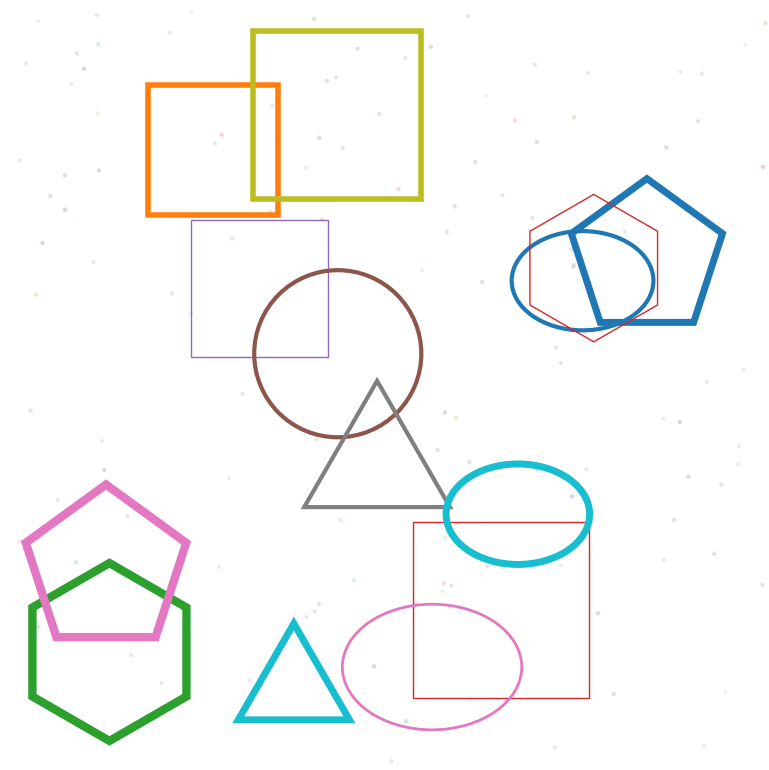[{"shape": "pentagon", "thickness": 2.5, "radius": 0.52, "center": [0.84, 0.665]}, {"shape": "oval", "thickness": 1.5, "radius": 0.46, "center": [0.757, 0.635]}, {"shape": "square", "thickness": 2, "radius": 0.42, "center": [0.277, 0.805]}, {"shape": "hexagon", "thickness": 3, "radius": 0.58, "center": [0.142, 0.153]}, {"shape": "hexagon", "thickness": 0.5, "radius": 0.48, "center": [0.771, 0.652]}, {"shape": "square", "thickness": 0.5, "radius": 0.57, "center": [0.651, 0.208]}, {"shape": "square", "thickness": 0.5, "radius": 0.44, "center": [0.337, 0.625]}, {"shape": "circle", "thickness": 1.5, "radius": 0.54, "center": [0.439, 0.541]}, {"shape": "oval", "thickness": 1, "radius": 0.58, "center": [0.561, 0.134]}, {"shape": "pentagon", "thickness": 3, "radius": 0.55, "center": [0.138, 0.261]}, {"shape": "triangle", "thickness": 1.5, "radius": 0.55, "center": [0.49, 0.396]}, {"shape": "square", "thickness": 2, "radius": 0.55, "center": [0.438, 0.85]}, {"shape": "triangle", "thickness": 2.5, "radius": 0.42, "center": [0.382, 0.107]}, {"shape": "oval", "thickness": 2.5, "radius": 0.47, "center": [0.673, 0.332]}]